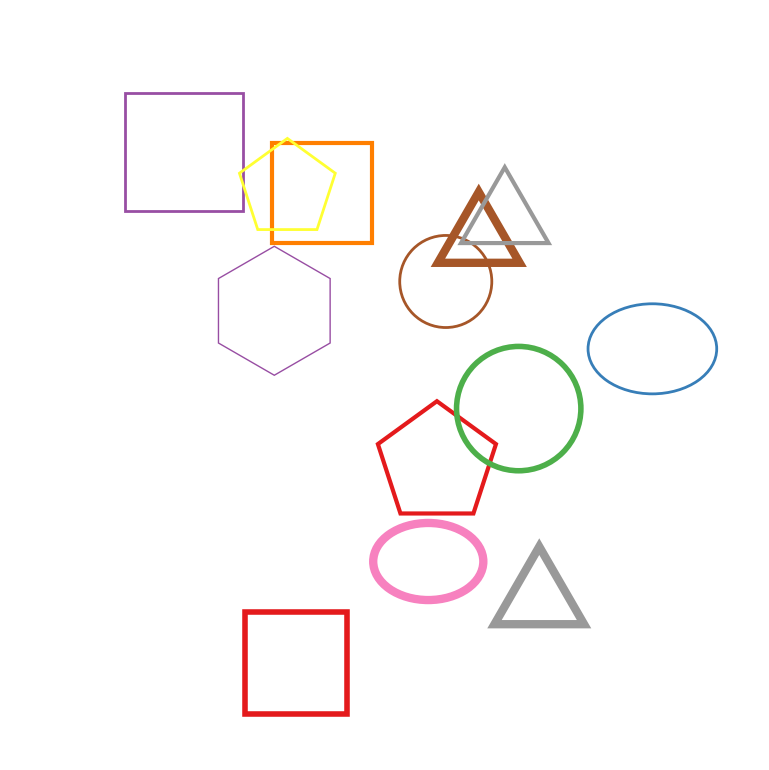[{"shape": "pentagon", "thickness": 1.5, "radius": 0.4, "center": [0.567, 0.398]}, {"shape": "square", "thickness": 2, "radius": 0.33, "center": [0.385, 0.139]}, {"shape": "oval", "thickness": 1, "radius": 0.42, "center": [0.847, 0.547]}, {"shape": "circle", "thickness": 2, "radius": 0.4, "center": [0.674, 0.469]}, {"shape": "hexagon", "thickness": 0.5, "radius": 0.42, "center": [0.356, 0.596]}, {"shape": "square", "thickness": 1, "radius": 0.38, "center": [0.239, 0.803]}, {"shape": "square", "thickness": 1.5, "radius": 0.32, "center": [0.418, 0.749]}, {"shape": "pentagon", "thickness": 1, "radius": 0.33, "center": [0.373, 0.755]}, {"shape": "triangle", "thickness": 3, "radius": 0.31, "center": [0.622, 0.689]}, {"shape": "circle", "thickness": 1, "radius": 0.3, "center": [0.579, 0.634]}, {"shape": "oval", "thickness": 3, "radius": 0.36, "center": [0.556, 0.271]}, {"shape": "triangle", "thickness": 3, "radius": 0.34, "center": [0.7, 0.223]}, {"shape": "triangle", "thickness": 1.5, "radius": 0.33, "center": [0.656, 0.717]}]